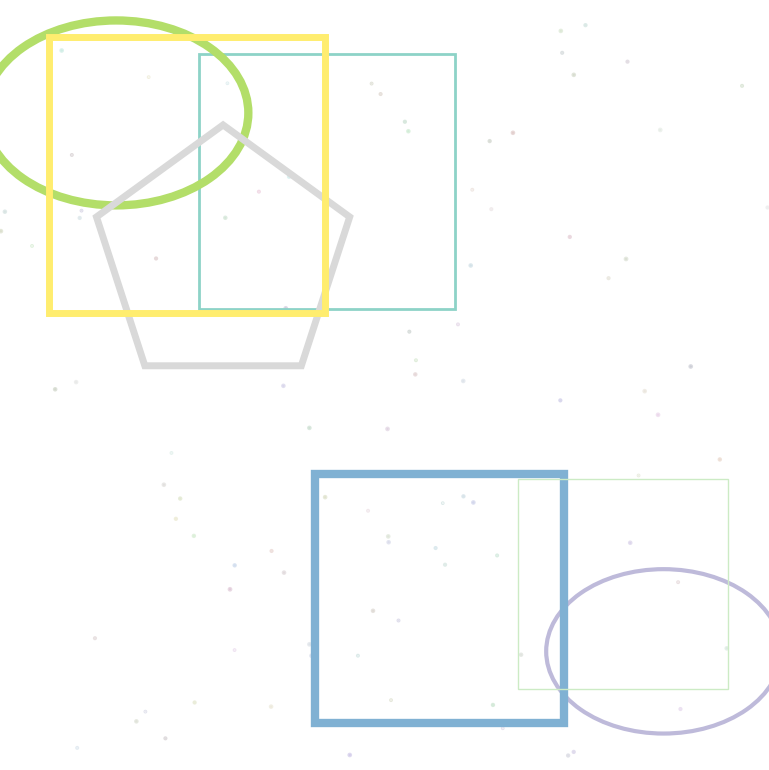[{"shape": "square", "thickness": 1, "radius": 0.83, "center": [0.425, 0.764]}, {"shape": "oval", "thickness": 1.5, "radius": 0.76, "center": [0.862, 0.154]}, {"shape": "square", "thickness": 3, "radius": 0.81, "center": [0.571, 0.223]}, {"shape": "oval", "thickness": 3, "radius": 0.86, "center": [0.151, 0.853]}, {"shape": "pentagon", "thickness": 2.5, "radius": 0.86, "center": [0.29, 0.665]}, {"shape": "square", "thickness": 0.5, "radius": 0.68, "center": [0.809, 0.241]}, {"shape": "square", "thickness": 2.5, "radius": 0.89, "center": [0.243, 0.773]}]